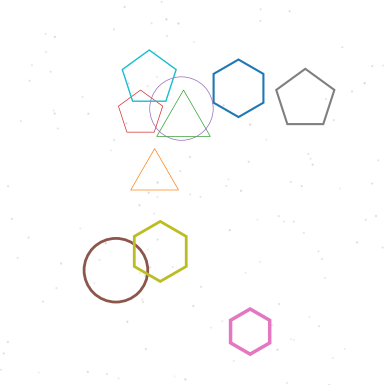[{"shape": "hexagon", "thickness": 1.5, "radius": 0.37, "center": [0.62, 0.771]}, {"shape": "triangle", "thickness": 0.5, "radius": 0.36, "center": [0.402, 0.542]}, {"shape": "triangle", "thickness": 0.5, "radius": 0.4, "center": [0.477, 0.686]}, {"shape": "pentagon", "thickness": 0.5, "radius": 0.3, "center": [0.365, 0.706]}, {"shape": "circle", "thickness": 0.5, "radius": 0.41, "center": [0.471, 0.718]}, {"shape": "circle", "thickness": 2, "radius": 0.41, "center": [0.301, 0.298]}, {"shape": "hexagon", "thickness": 2.5, "radius": 0.29, "center": [0.65, 0.139]}, {"shape": "pentagon", "thickness": 1.5, "radius": 0.4, "center": [0.793, 0.742]}, {"shape": "hexagon", "thickness": 2, "radius": 0.39, "center": [0.416, 0.347]}, {"shape": "pentagon", "thickness": 1, "radius": 0.37, "center": [0.388, 0.797]}]